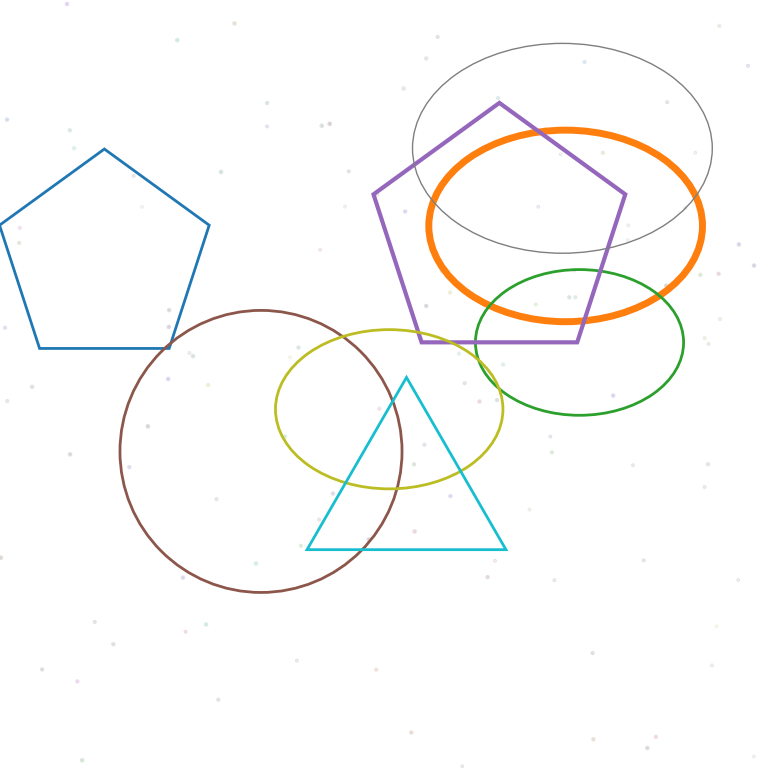[{"shape": "pentagon", "thickness": 1, "radius": 0.72, "center": [0.136, 0.663]}, {"shape": "oval", "thickness": 2.5, "radius": 0.89, "center": [0.735, 0.707]}, {"shape": "oval", "thickness": 1, "radius": 0.68, "center": [0.753, 0.555]}, {"shape": "pentagon", "thickness": 1.5, "radius": 0.86, "center": [0.649, 0.694]}, {"shape": "circle", "thickness": 1, "radius": 0.92, "center": [0.339, 0.414]}, {"shape": "oval", "thickness": 0.5, "radius": 0.97, "center": [0.73, 0.807]}, {"shape": "oval", "thickness": 1, "radius": 0.74, "center": [0.505, 0.469]}, {"shape": "triangle", "thickness": 1, "radius": 0.75, "center": [0.528, 0.361]}]